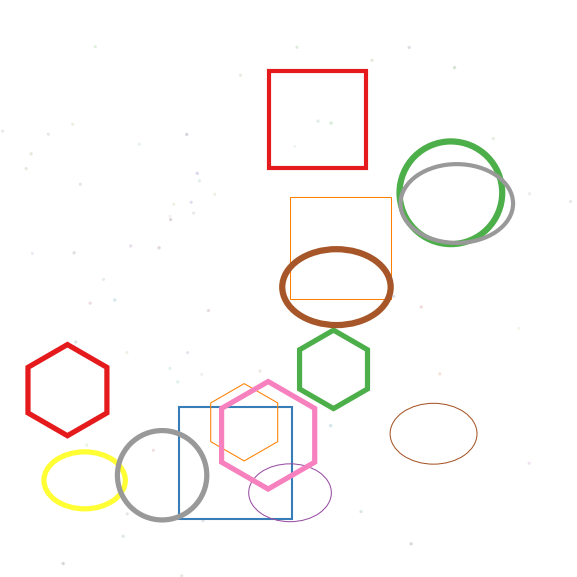[{"shape": "hexagon", "thickness": 2.5, "radius": 0.39, "center": [0.117, 0.324]}, {"shape": "square", "thickness": 2, "radius": 0.42, "center": [0.549, 0.793]}, {"shape": "square", "thickness": 1, "radius": 0.49, "center": [0.408, 0.197]}, {"shape": "circle", "thickness": 3, "radius": 0.44, "center": [0.781, 0.665]}, {"shape": "hexagon", "thickness": 2.5, "radius": 0.34, "center": [0.578, 0.36]}, {"shape": "oval", "thickness": 0.5, "radius": 0.36, "center": [0.502, 0.146]}, {"shape": "hexagon", "thickness": 0.5, "radius": 0.33, "center": [0.423, 0.268]}, {"shape": "square", "thickness": 0.5, "radius": 0.44, "center": [0.59, 0.57]}, {"shape": "oval", "thickness": 2.5, "radius": 0.35, "center": [0.147, 0.167]}, {"shape": "oval", "thickness": 0.5, "radius": 0.38, "center": [0.751, 0.248]}, {"shape": "oval", "thickness": 3, "radius": 0.47, "center": [0.583, 0.502]}, {"shape": "hexagon", "thickness": 2.5, "radius": 0.47, "center": [0.464, 0.245]}, {"shape": "circle", "thickness": 2.5, "radius": 0.39, "center": [0.281, 0.176]}, {"shape": "oval", "thickness": 2, "radius": 0.49, "center": [0.791, 0.647]}]